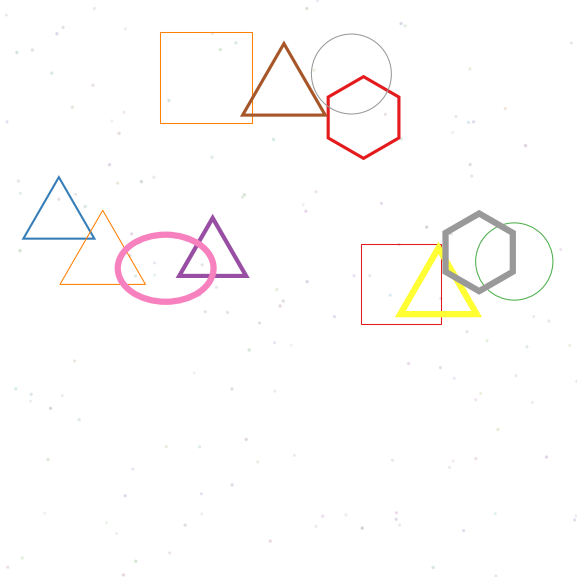[{"shape": "square", "thickness": 0.5, "radius": 0.35, "center": [0.695, 0.507]}, {"shape": "hexagon", "thickness": 1.5, "radius": 0.35, "center": [0.63, 0.796]}, {"shape": "triangle", "thickness": 1, "radius": 0.35, "center": [0.102, 0.621]}, {"shape": "circle", "thickness": 0.5, "radius": 0.33, "center": [0.891, 0.546]}, {"shape": "triangle", "thickness": 2, "radius": 0.33, "center": [0.368, 0.555]}, {"shape": "square", "thickness": 0.5, "radius": 0.4, "center": [0.357, 0.865]}, {"shape": "triangle", "thickness": 0.5, "radius": 0.43, "center": [0.178, 0.549]}, {"shape": "triangle", "thickness": 3, "radius": 0.38, "center": [0.759, 0.493]}, {"shape": "triangle", "thickness": 1.5, "radius": 0.41, "center": [0.492, 0.841]}, {"shape": "oval", "thickness": 3, "radius": 0.41, "center": [0.287, 0.535]}, {"shape": "circle", "thickness": 0.5, "radius": 0.35, "center": [0.608, 0.871]}, {"shape": "hexagon", "thickness": 3, "radius": 0.34, "center": [0.83, 0.562]}]